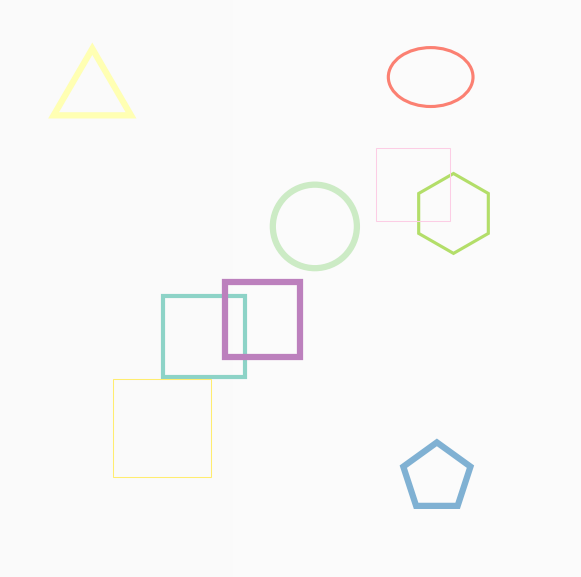[{"shape": "square", "thickness": 2, "radius": 0.35, "center": [0.35, 0.416]}, {"shape": "triangle", "thickness": 3, "radius": 0.38, "center": [0.159, 0.838]}, {"shape": "oval", "thickness": 1.5, "radius": 0.36, "center": [0.741, 0.866]}, {"shape": "pentagon", "thickness": 3, "radius": 0.3, "center": [0.752, 0.172]}, {"shape": "hexagon", "thickness": 1.5, "radius": 0.35, "center": [0.78, 0.63]}, {"shape": "square", "thickness": 0.5, "radius": 0.32, "center": [0.711, 0.68]}, {"shape": "square", "thickness": 3, "radius": 0.32, "center": [0.452, 0.446]}, {"shape": "circle", "thickness": 3, "radius": 0.36, "center": [0.542, 0.607]}, {"shape": "square", "thickness": 0.5, "radius": 0.42, "center": [0.278, 0.259]}]